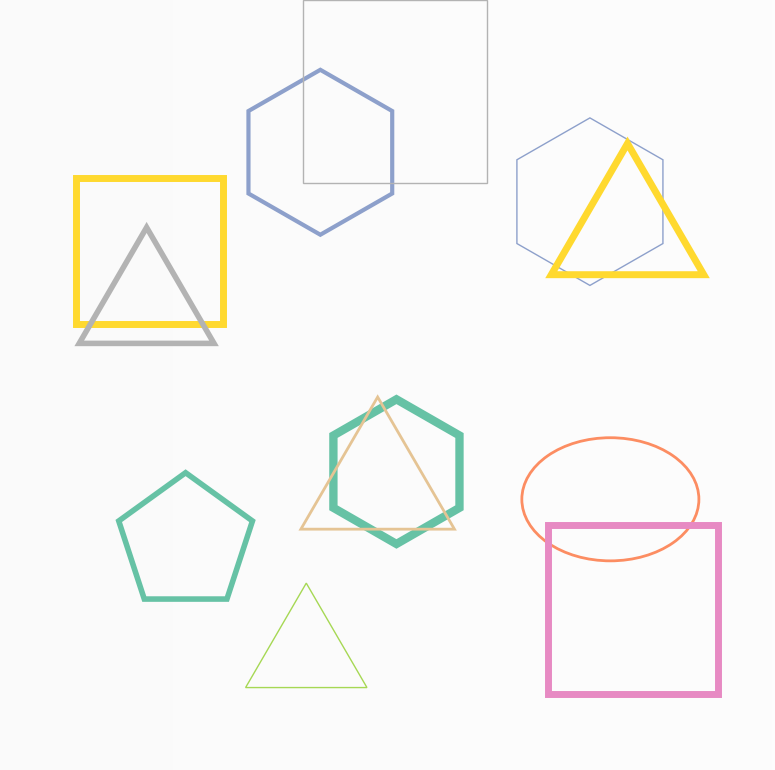[{"shape": "hexagon", "thickness": 3, "radius": 0.47, "center": [0.512, 0.387]}, {"shape": "pentagon", "thickness": 2, "radius": 0.45, "center": [0.239, 0.295]}, {"shape": "oval", "thickness": 1, "radius": 0.57, "center": [0.788, 0.352]}, {"shape": "hexagon", "thickness": 1.5, "radius": 0.54, "center": [0.413, 0.802]}, {"shape": "hexagon", "thickness": 0.5, "radius": 0.54, "center": [0.761, 0.738]}, {"shape": "square", "thickness": 2.5, "radius": 0.55, "center": [0.817, 0.209]}, {"shape": "triangle", "thickness": 0.5, "radius": 0.45, "center": [0.395, 0.152]}, {"shape": "triangle", "thickness": 2.5, "radius": 0.57, "center": [0.81, 0.7]}, {"shape": "square", "thickness": 2.5, "radius": 0.48, "center": [0.193, 0.674]}, {"shape": "triangle", "thickness": 1, "radius": 0.57, "center": [0.487, 0.37]}, {"shape": "square", "thickness": 0.5, "radius": 0.59, "center": [0.51, 0.881]}, {"shape": "triangle", "thickness": 2, "radius": 0.5, "center": [0.189, 0.604]}]